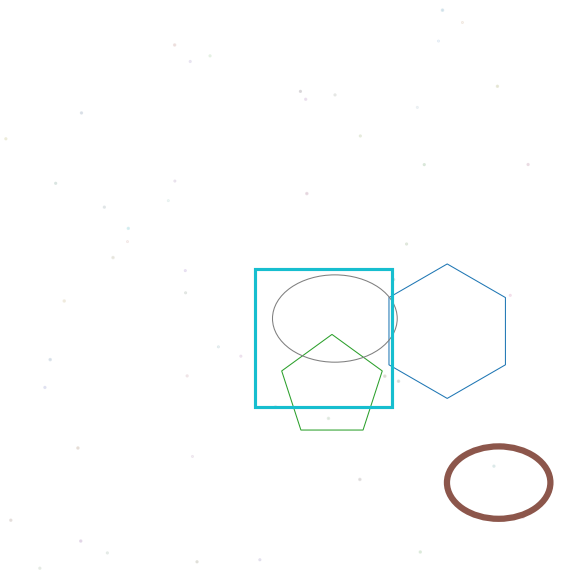[{"shape": "hexagon", "thickness": 0.5, "radius": 0.58, "center": [0.774, 0.426]}, {"shape": "pentagon", "thickness": 0.5, "radius": 0.46, "center": [0.575, 0.329]}, {"shape": "oval", "thickness": 3, "radius": 0.45, "center": [0.864, 0.163]}, {"shape": "oval", "thickness": 0.5, "radius": 0.54, "center": [0.58, 0.448]}, {"shape": "square", "thickness": 1.5, "radius": 0.59, "center": [0.561, 0.414]}]